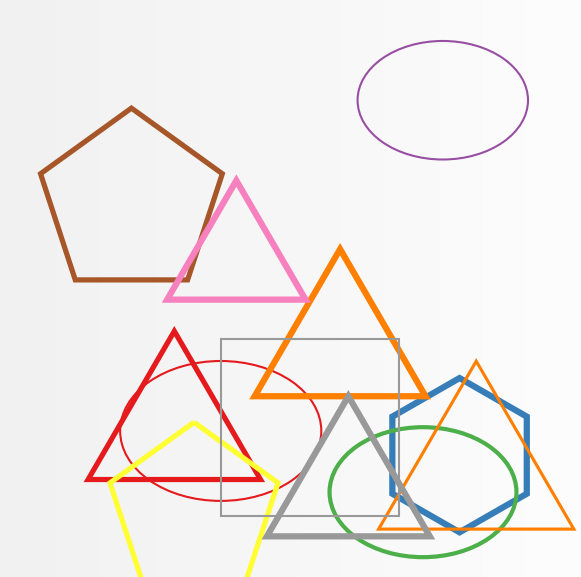[{"shape": "triangle", "thickness": 2.5, "radius": 0.86, "center": [0.3, 0.254]}, {"shape": "oval", "thickness": 1, "radius": 0.87, "center": [0.38, 0.253]}, {"shape": "hexagon", "thickness": 3, "radius": 0.67, "center": [0.791, 0.211]}, {"shape": "oval", "thickness": 2, "radius": 0.8, "center": [0.728, 0.147]}, {"shape": "oval", "thickness": 1, "radius": 0.73, "center": [0.762, 0.826]}, {"shape": "triangle", "thickness": 3, "radius": 0.85, "center": [0.585, 0.398]}, {"shape": "triangle", "thickness": 1.5, "radius": 0.97, "center": [0.819, 0.18]}, {"shape": "pentagon", "thickness": 2.5, "radius": 0.76, "center": [0.334, 0.116]}, {"shape": "pentagon", "thickness": 2.5, "radius": 0.82, "center": [0.226, 0.647]}, {"shape": "triangle", "thickness": 3, "radius": 0.69, "center": [0.407, 0.549]}, {"shape": "square", "thickness": 1, "radius": 0.77, "center": [0.533, 0.259]}, {"shape": "triangle", "thickness": 3, "radius": 0.81, "center": [0.599, 0.151]}]